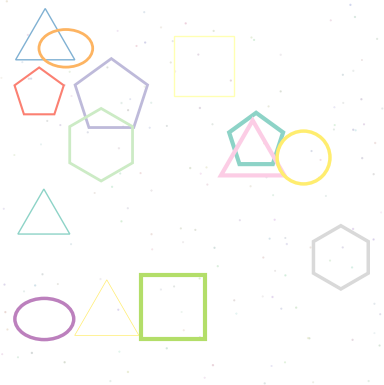[{"shape": "triangle", "thickness": 1, "radius": 0.39, "center": [0.114, 0.431]}, {"shape": "pentagon", "thickness": 3, "radius": 0.37, "center": [0.665, 0.633]}, {"shape": "square", "thickness": 1, "radius": 0.39, "center": [0.53, 0.828]}, {"shape": "pentagon", "thickness": 2, "radius": 0.49, "center": [0.289, 0.749]}, {"shape": "pentagon", "thickness": 1.5, "radius": 0.34, "center": [0.102, 0.757]}, {"shape": "triangle", "thickness": 1, "radius": 0.44, "center": [0.117, 0.889]}, {"shape": "oval", "thickness": 2, "radius": 0.35, "center": [0.171, 0.874]}, {"shape": "square", "thickness": 3, "radius": 0.42, "center": [0.449, 0.203]}, {"shape": "triangle", "thickness": 3, "radius": 0.48, "center": [0.656, 0.592]}, {"shape": "hexagon", "thickness": 2.5, "radius": 0.41, "center": [0.885, 0.332]}, {"shape": "oval", "thickness": 2.5, "radius": 0.38, "center": [0.115, 0.171]}, {"shape": "hexagon", "thickness": 2, "radius": 0.47, "center": [0.263, 0.624]}, {"shape": "triangle", "thickness": 0.5, "radius": 0.48, "center": [0.277, 0.177]}, {"shape": "circle", "thickness": 2.5, "radius": 0.34, "center": [0.788, 0.591]}]